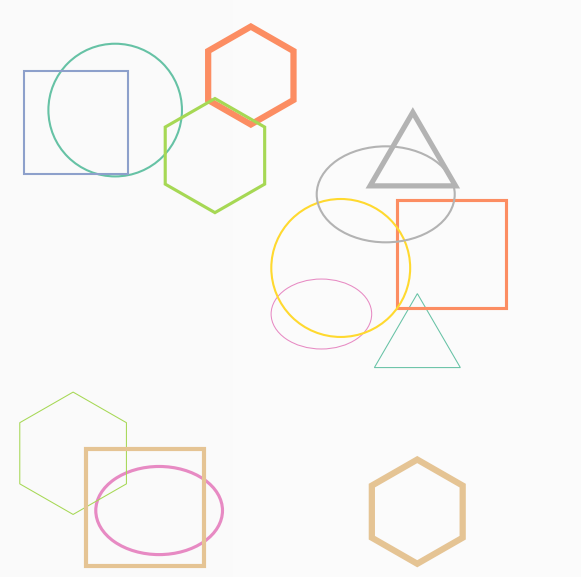[{"shape": "triangle", "thickness": 0.5, "radius": 0.43, "center": [0.718, 0.405]}, {"shape": "circle", "thickness": 1, "radius": 0.57, "center": [0.198, 0.809]}, {"shape": "square", "thickness": 1.5, "radius": 0.47, "center": [0.777, 0.559]}, {"shape": "hexagon", "thickness": 3, "radius": 0.42, "center": [0.432, 0.868]}, {"shape": "square", "thickness": 1, "radius": 0.45, "center": [0.131, 0.787]}, {"shape": "oval", "thickness": 0.5, "radius": 0.43, "center": [0.553, 0.455]}, {"shape": "oval", "thickness": 1.5, "radius": 0.55, "center": [0.274, 0.115]}, {"shape": "hexagon", "thickness": 1.5, "radius": 0.49, "center": [0.37, 0.73]}, {"shape": "hexagon", "thickness": 0.5, "radius": 0.53, "center": [0.126, 0.214]}, {"shape": "circle", "thickness": 1, "radius": 0.6, "center": [0.586, 0.535]}, {"shape": "hexagon", "thickness": 3, "radius": 0.45, "center": [0.718, 0.113]}, {"shape": "square", "thickness": 2, "radius": 0.51, "center": [0.25, 0.12]}, {"shape": "triangle", "thickness": 2.5, "radius": 0.42, "center": [0.71, 0.72]}, {"shape": "oval", "thickness": 1, "radius": 0.59, "center": [0.664, 0.663]}]